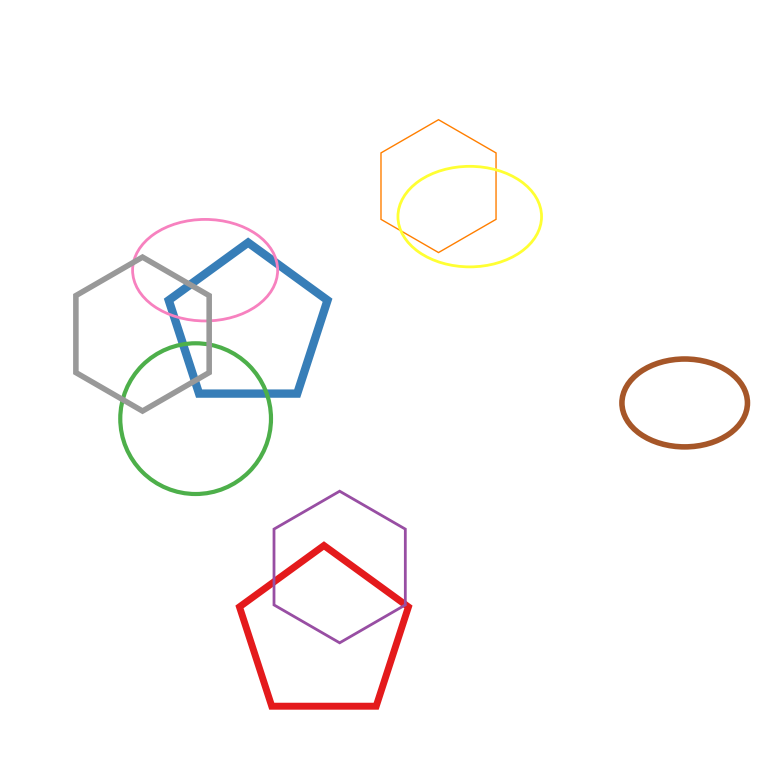[{"shape": "pentagon", "thickness": 2.5, "radius": 0.58, "center": [0.421, 0.176]}, {"shape": "pentagon", "thickness": 3, "radius": 0.54, "center": [0.322, 0.577]}, {"shape": "circle", "thickness": 1.5, "radius": 0.49, "center": [0.254, 0.456]}, {"shape": "hexagon", "thickness": 1, "radius": 0.49, "center": [0.441, 0.264]}, {"shape": "hexagon", "thickness": 0.5, "radius": 0.43, "center": [0.569, 0.758]}, {"shape": "oval", "thickness": 1, "radius": 0.47, "center": [0.61, 0.719]}, {"shape": "oval", "thickness": 2, "radius": 0.41, "center": [0.889, 0.477]}, {"shape": "oval", "thickness": 1, "radius": 0.47, "center": [0.266, 0.649]}, {"shape": "hexagon", "thickness": 2, "radius": 0.5, "center": [0.185, 0.566]}]